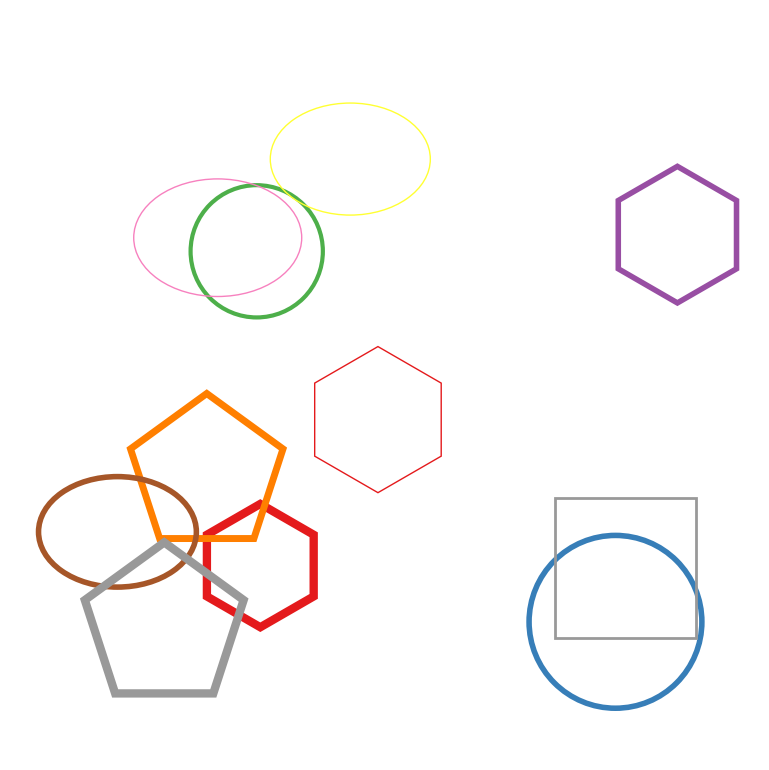[{"shape": "hexagon", "thickness": 3, "radius": 0.4, "center": [0.338, 0.265]}, {"shape": "hexagon", "thickness": 0.5, "radius": 0.47, "center": [0.491, 0.455]}, {"shape": "circle", "thickness": 2, "radius": 0.56, "center": [0.799, 0.192]}, {"shape": "circle", "thickness": 1.5, "radius": 0.43, "center": [0.333, 0.674]}, {"shape": "hexagon", "thickness": 2, "radius": 0.44, "center": [0.88, 0.695]}, {"shape": "pentagon", "thickness": 2.5, "radius": 0.52, "center": [0.269, 0.385]}, {"shape": "oval", "thickness": 0.5, "radius": 0.52, "center": [0.455, 0.793]}, {"shape": "oval", "thickness": 2, "radius": 0.51, "center": [0.153, 0.309]}, {"shape": "oval", "thickness": 0.5, "radius": 0.55, "center": [0.283, 0.691]}, {"shape": "square", "thickness": 1, "radius": 0.46, "center": [0.813, 0.262]}, {"shape": "pentagon", "thickness": 3, "radius": 0.54, "center": [0.213, 0.187]}]